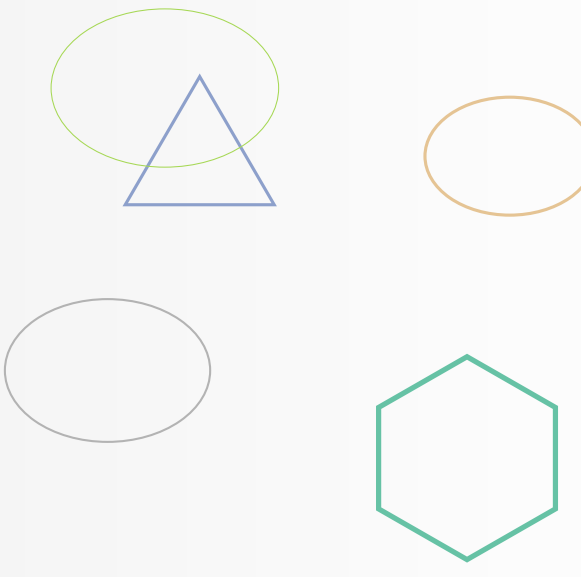[{"shape": "hexagon", "thickness": 2.5, "radius": 0.88, "center": [0.803, 0.206]}, {"shape": "triangle", "thickness": 1.5, "radius": 0.74, "center": [0.344, 0.719]}, {"shape": "oval", "thickness": 0.5, "radius": 0.98, "center": [0.284, 0.847]}, {"shape": "oval", "thickness": 1.5, "radius": 0.73, "center": [0.877, 0.729]}, {"shape": "oval", "thickness": 1, "radius": 0.88, "center": [0.185, 0.358]}]